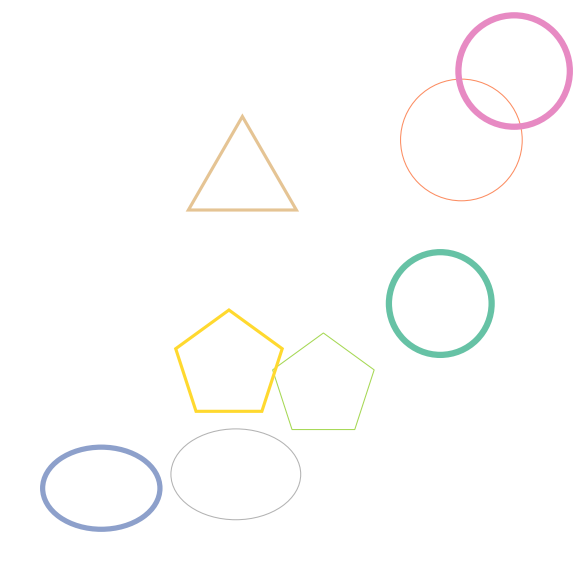[{"shape": "circle", "thickness": 3, "radius": 0.44, "center": [0.762, 0.474]}, {"shape": "circle", "thickness": 0.5, "radius": 0.53, "center": [0.799, 0.757]}, {"shape": "oval", "thickness": 2.5, "radius": 0.51, "center": [0.175, 0.154]}, {"shape": "circle", "thickness": 3, "radius": 0.48, "center": [0.89, 0.876]}, {"shape": "pentagon", "thickness": 0.5, "radius": 0.46, "center": [0.56, 0.33]}, {"shape": "pentagon", "thickness": 1.5, "radius": 0.48, "center": [0.396, 0.365]}, {"shape": "triangle", "thickness": 1.5, "radius": 0.54, "center": [0.42, 0.689]}, {"shape": "oval", "thickness": 0.5, "radius": 0.56, "center": [0.408, 0.178]}]